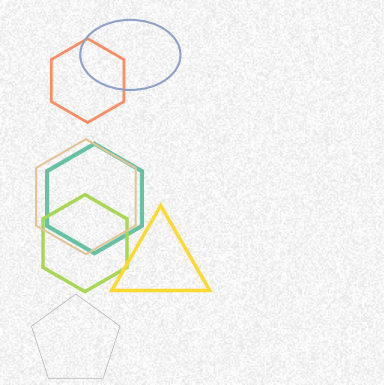[{"shape": "hexagon", "thickness": 3, "radius": 0.71, "center": [0.245, 0.484]}, {"shape": "hexagon", "thickness": 2, "radius": 0.55, "center": [0.228, 0.791]}, {"shape": "oval", "thickness": 1.5, "radius": 0.65, "center": [0.339, 0.857]}, {"shape": "hexagon", "thickness": 2.5, "radius": 0.63, "center": [0.221, 0.368]}, {"shape": "triangle", "thickness": 2.5, "radius": 0.73, "center": [0.417, 0.319]}, {"shape": "hexagon", "thickness": 1.5, "radius": 0.75, "center": [0.223, 0.489]}, {"shape": "pentagon", "thickness": 0.5, "radius": 0.61, "center": [0.197, 0.115]}]